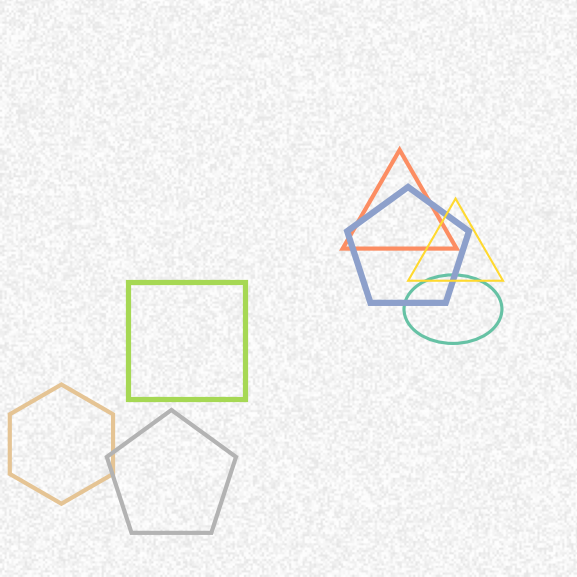[{"shape": "oval", "thickness": 1.5, "radius": 0.42, "center": [0.784, 0.464]}, {"shape": "triangle", "thickness": 2, "radius": 0.57, "center": [0.692, 0.626]}, {"shape": "pentagon", "thickness": 3, "radius": 0.55, "center": [0.707, 0.564]}, {"shape": "square", "thickness": 2.5, "radius": 0.51, "center": [0.323, 0.409]}, {"shape": "triangle", "thickness": 1, "radius": 0.47, "center": [0.789, 0.56]}, {"shape": "hexagon", "thickness": 2, "radius": 0.52, "center": [0.106, 0.23]}, {"shape": "pentagon", "thickness": 2, "radius": 0.59, "center": [0.297, 0.172]}]